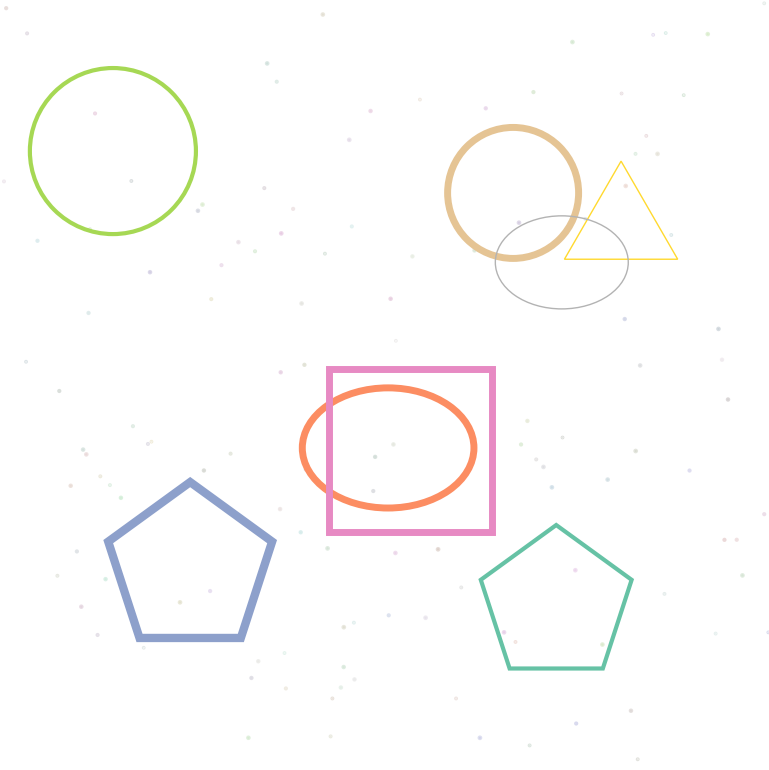[{"shape": "pentagon", "thickness": 1.5, "radius": 0.51, "center": [0.722, 0.215]}, {"shape": "oval", "thickness": 2.5, "radius": 0.56, "center": [0.504, 0.418]}, {"shape": "pentagon", "thickness": 3, "radius": 0.56, "center": [0.247, 0.262]}, {"shape": "square", "thickness": 2.5, "radius": 0.53, "center": [0.533, 0.415]}, {"shape": "circle", "thickness": 1.5, "radius": 0.54, "center": [0.147, 0.804]}, {"shape": "triangle", "thickness": 0.5, "radius": 0.42, "center": [0.807, 0.706]}, {"shape": "circle", "thickness": 2.5, "radius": 0.43, "center": [0.666, 0.749]}, {"shape": "oval", "thickness": 0.5, "radius": 0.43, "center": [0.73, 0.659]}]